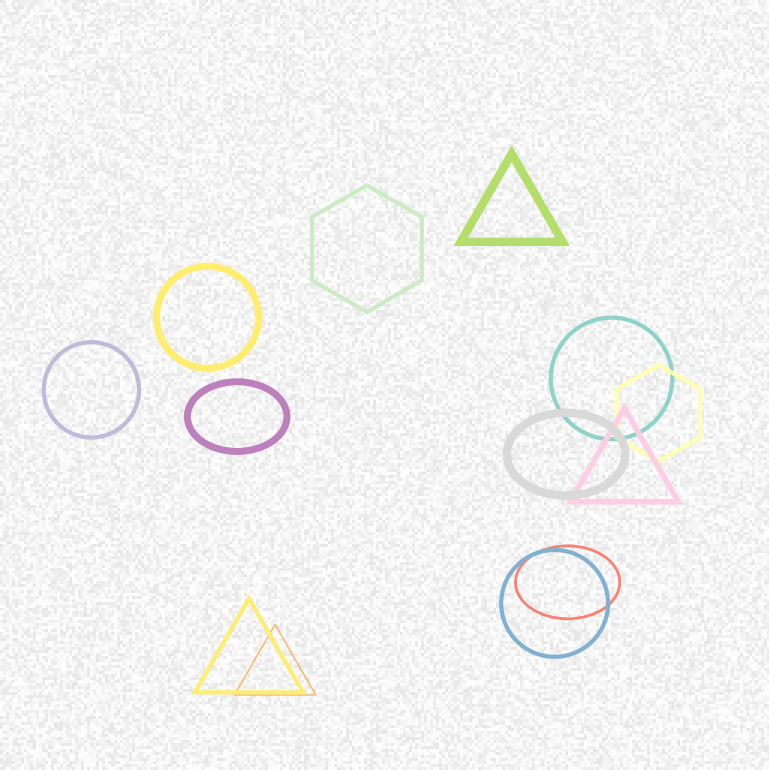[{"shape": "circle", "thickness": 1.5, "radius": 0.39, "center": [0.794, 0.509]}, {"shape": "hexagon", "thickness": 1.5, "radius": 0.31, "center": [0.855, 0.463]}, {"shape": "circle", "thickness": 1.5, "radius": 0.31, "center": [0.119, 0.494]}, {"shape": "oval", "thickness": 1, "radius": 0.34, "center": [0.737, 0.244]}, {"shape": "circle", "thickness": 1.5, "radius": 0.35, "center": [0.72, 0.216]}, {"shape": "triangle", "thickness": 0.5, "radius": 0.3, "center": [0.357, 0.128]}, {"shape": "triangle", "thickness": 3, "radius": 0.38, "center": [0.664, 0.724]}, {"shape": "triangle", "thickness": 2, "radius": 0.4, "center": [0.811, 0.389]}, {"shape": "oval", "thickness": 3, "radius": 0.38, "center": [0.735, 0.41]}, {"shape": "oval", "thickness": 2.5, "radius": 0.32, "center": [0.308, 0.459]}, {"shape": "hexagon", "thickness": 1.5, "radius": 0.41, "center": [0.477, 0.677]}, {"shape": "triangle", "thickness": 1.5, "radius": 0.41, "center": [0.323, 0.141]}, {"shape": "circle", "thickness": 2.5, "radius": 0.33, "center": [0.27, 0.588]}]